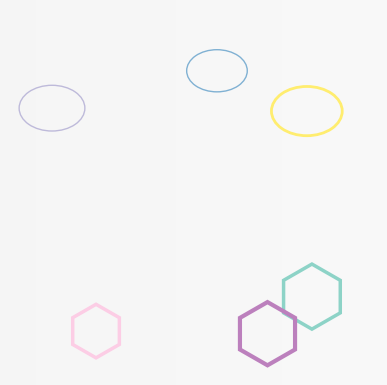[{"shape": "hexagon", "thickness": 2.5, "radius": 0.42, "center": [0.805, 0.23]}, {"shape": "oval", "thickness": 1, "radius": 0.42, "center": [0.134, 0.719]}, {"shape": "oval", "thickness": 1, "radius": 0.39, "center": [0.56, 0.816]}, {"shape": "hexagon", "thickness": 2.5, "radius": 0.35, "center": [0.248, 0.14]}, {"shape": "hexagon", "thickness": 3, "radius": 0.41, "center": [0.69, 0.133]}, {"shape": "oval", "thickness": 2, "radius": 0.46, "center": [0.792, 0.711]}]